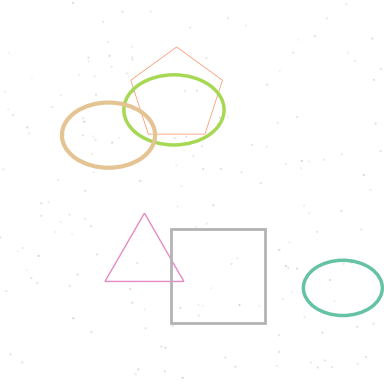[{"shape": "oval", "thickness": 2.5, "radius": 0.51, "center": [0.891, 0.252]}, {"shape": "pentagon", "thickness": 0.5, "radius": 0.63, "center": [0.459, 0.753]}, {"shape": "triangle", "thickness": 1, "radius": 0.59, "center": [0.375, 0.328]}, {"shape": "oval", "thickness": 2.5, "radius": 0.65, "center": [0.452, 0.715]}, {"shape": "oval", "thickness": 3, "radius": 0.61, "center": [0.282, 0.649]}, {"shape": "square", "thickness": 2, "radius": 0.61, "center": [0.566, 0.283]}]